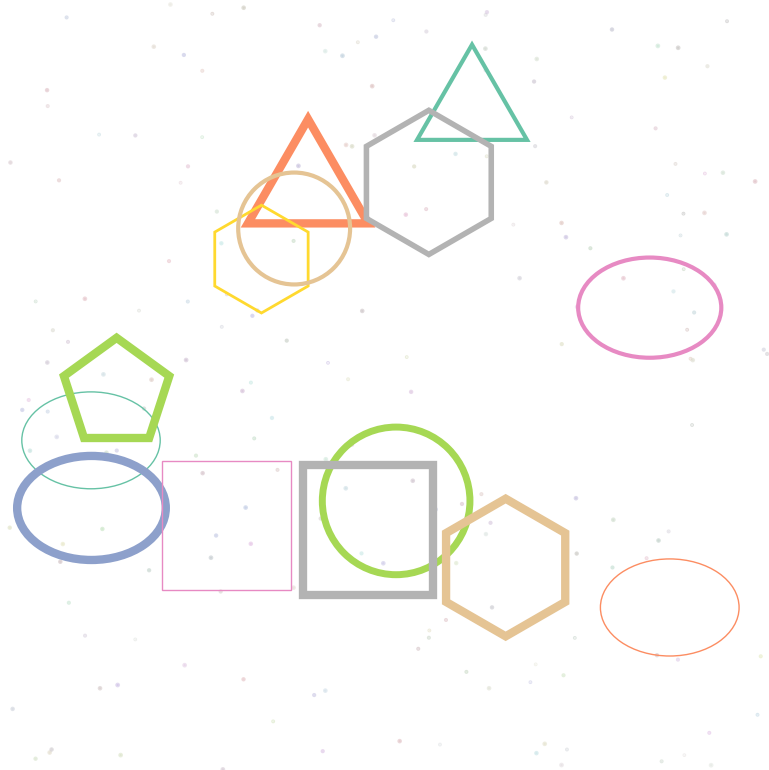[{"shape": "triangle", "thickness": 1.5, "radius": 0.41, "center": [0.613, 0.86]}, {"shape": "oval", "thickness": 0.5, "radius": 0.45, "center": [0.118, 0.428]}, {"shape": "oval", "thickness": 0.5, "radius": 0.45, "center": [0.87, 0.211]}, {"shape": "triangle", "thickness": 3, "radius": 0.45, "center": [0.4, 0.755]}, {"shape": "oval", "thickness": 3, "radius": 0.48, "center": [0.119, 0.34]}, {"shape": "oval", "thickness": 1.5, "radius": 0.46, "center": [0.844, 0.6]}, {"shape": "square", "thickness": 0.5, "radius": 0.42, "center": [0.294, 0.318]}, {"shape": "pentagon", "thickness": 3, "radius": 0.36, "center": [0.151, 0.489]}, {"shape": "circle", "thickness": 2.5, "radius": 0.48, "center": [0.514, 0.349]}, {"shape": "hexagon", "thickness": 1, "radius": 0.35, "center": [0.34, 0.664]}, {"shape": "hexagon", "thickness": 3, "radius": 0.45, "center": [0.657, 0.263]}, {"shape": "circle", "thickness": 1.5, "radius": 0.36, "center": [0.382, 0.703]}, {"shape": "hexagon", "thickness": 2, "radius": 0.47, "center": [0.557, 0.763]}, {"shape": "square", "thickness": 3, "radius": 0.42, "center": [0.478, 0.311]}]